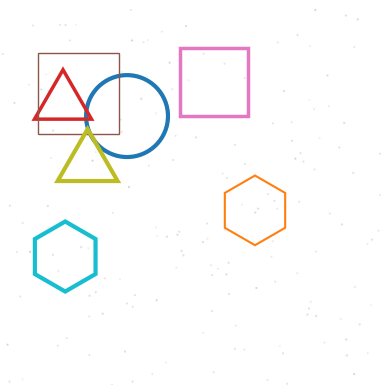[{"shape": "circle", "thickness": 3, "radius": 0.53, "center": [0.33, 0.699]}, {"shape": "hexagon", "thickness": 1.5, "radius": 0.45, "center": [0.662, 0.454]}, {"shape": "triangle", "thickness": 2.5, "radius": 0.43, "center": [0.164, 0.733]}, {"shape": "square", "thickness": 1, "radius": 0.53, "center": [0.203, 0.757]}, {"shape": "square", "thickness": 2.5, "radius": 0.44, "center": [0.555, 0.787]}, {"shape": "triangle", "thickness": 3, "radius": 0.45, "center": [0.228, 0.575]}, {"shape": "hexagon", "thickness": 3, "radius": 0.45, "center": [0.169, 0.334]}]